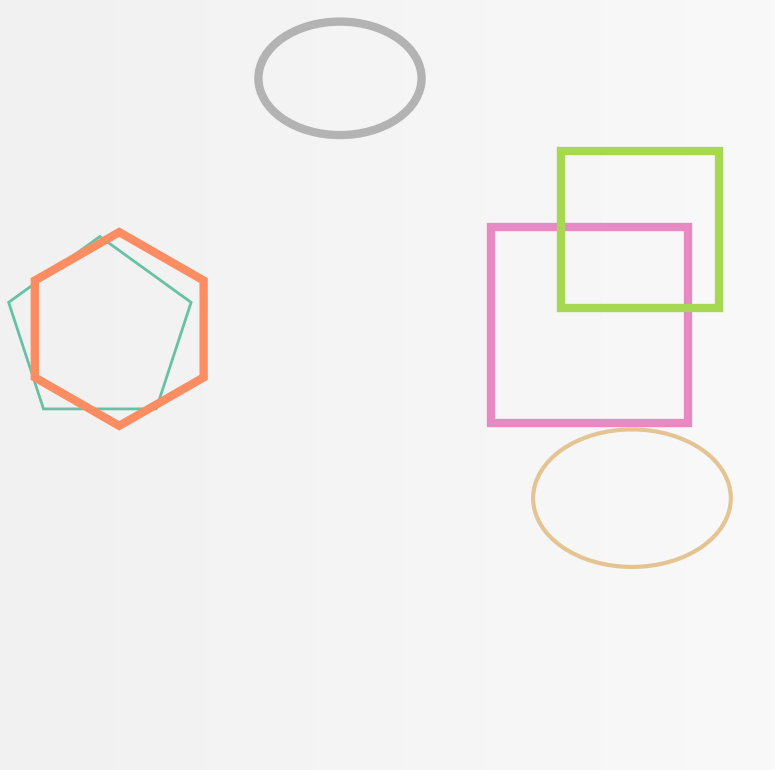[{"shape": "pentagon", "thickness": 1, "radius": 0.62, "center": [0.129, 0.569]}, {"shape": "hexagon", "thickness": 3, "radius": 0.63, "center": [0.154, 0.573]}, {"shape": "square", "thickness": 3, "radius": 0.64, "center": [0.761, 0.577]}, {"shape": "square", "thickness": 3, "radius": 0.51, "center": [0.825, 0.702]}, {"shape": "oval", "thickness": 1.5, "radius": 0.64, "center": [0.815, 0.353]}, {"shape": "oval", "thickness": 3, "radius": 0.53, "center": [0.439, 0.898]}]